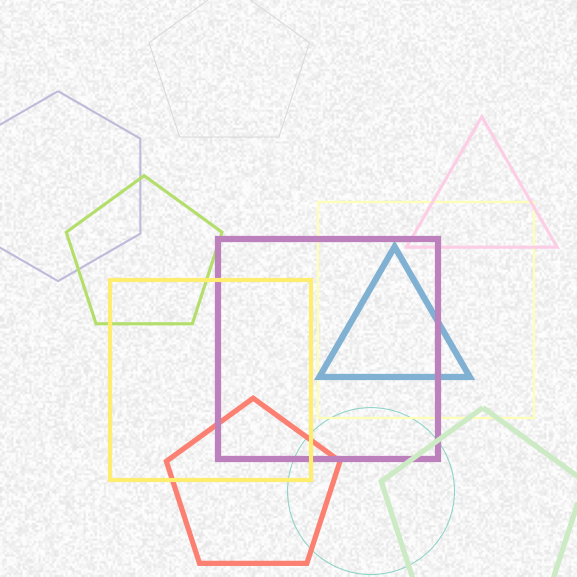[{"shape": "circle", "thickness": 0.5, "radius": 0.72, "center": [0.642, 0.149]}, {"shape": "square", "thickness": 1, "radius": 0.93, "center": [0.738, 0.462]}, {"shape": "hexagon", "thickness": 1, "radius": 0.82, "center": [0.101, 0.677]}, {"shape": "pentagon", "thickness": 2.5, "radius": 0.79, "center": [0.438, 0.152]}, {"shape": "triangle", "thickness": 3, "radius": 0.75, "center": [0.683, 0.422]}, {"shape": "pentagon", "thickness": 1.5, "radius": 0.71, "center": [0.25, 0.553]}, {"shape": "triangle", "thickness": 1.5, "radius": 0.75, "center": [0.834, 0.646]}, {"shape": "pentagon", "thickness": 0.5, "radius": 0.73, "center": [0.397, 0.88]}, {"shape": "square", "thickness": 3, "radius": 0.95, "center": [0.569, 0.395]}, {"shape": "pentagon", "thickness": 2.5, "radius": 0.93, "center": [0.836, 0.108]}, {"shape": "square", "thickness": 2, "radius": 0.87, "center": [0.365, 0.341]}]